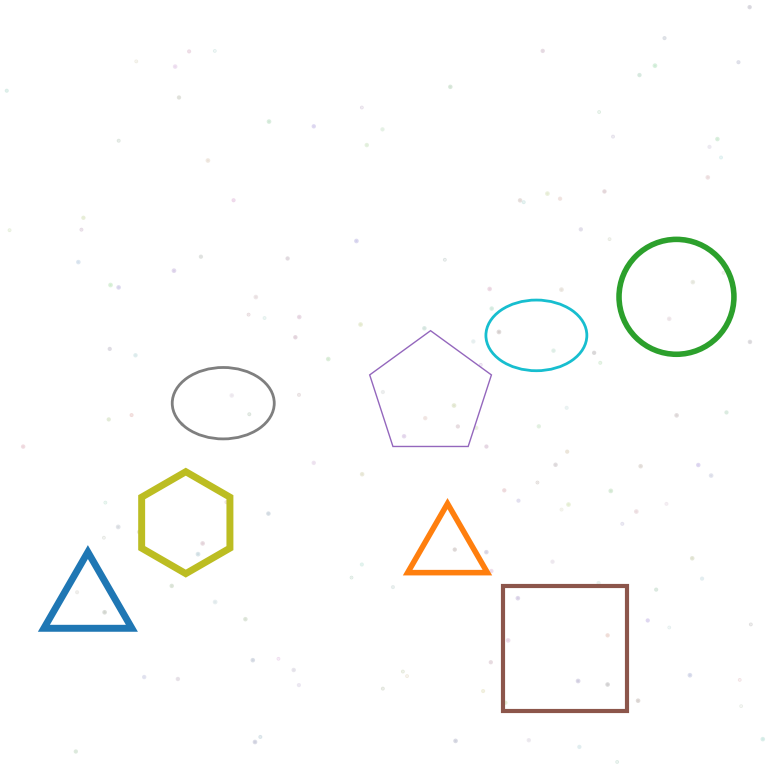[{"shape": "triangle", "thickness": 2.5, "radius": 0.33, "center": [0.114, 0.217]}, {"shape": "triangle", "thickness": 2, "radius": 0.3, "center": [0.581, 0.286]}, {"shape": "circle", "thickness": 2, "radius": 0.37, "center": [0.879, 0.615]}, {"shape": "pentagon", "thickness": 0.5, "radius": 0.42, "center": [0.559, 0.487]}, {"shape": "square", "thickness": 1.5, "radius": 0.4, "center": [0.733, 0.158]}, {"shape": "oval", "thickness": 1, "radius": 0.33, "center": [0.29, 0.476]}, {"shape": "hexagon", "thickness": 2.5, "radius": 0.33, "center": [0.241, 0.321]}, {"shape": "oval", "thickness": 1, "radius": 0.33, "center": [0.697, 0.564]}]